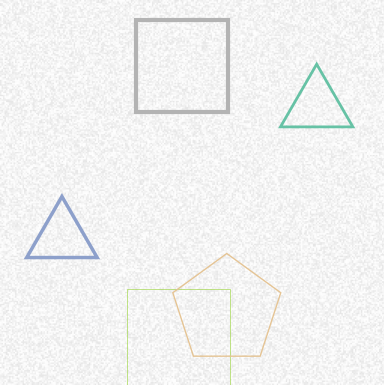[{"shape": "triangle", "thickness": 2, "radius": 0.54, "center": [0.823, 0.725]}, {"shape": "triangle", "thickness": 2.5, "radius": 0.53, "center": [0.161, 0.384]}, {"shape": "square", "thickness": 0.5, "radius": 0.67, "center": [0.465, 0.115]}, {"shape": "pentagon", "thickness": 1, "radius": 0.74, "center": [0.589, 0.194]}, {"shape": "square", "thickness": 3, "radius": 0.6, "center": [0.473, 0.829]}]